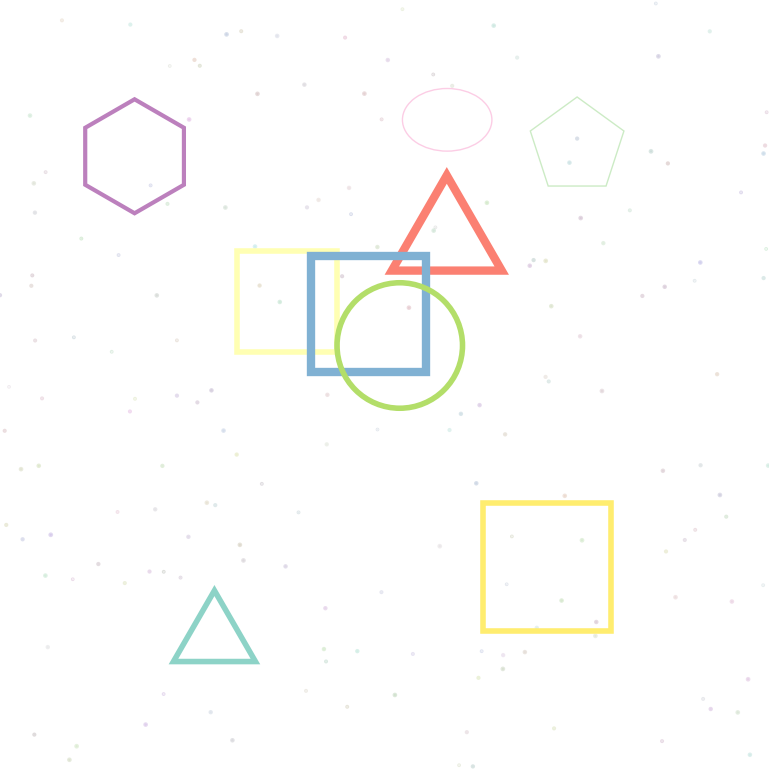[{"shape": "triangle", "thickness": 2, "radius": 0.31, "center": [0.278, 0.172]}, {"shape": "square", "thickness": 2, "radius": 0.33, "center": [0.373, 0.609]}, {"shape": "triangle", "thickness": 3, "radius": 0.41, "center": [0.58, 0.69]}, {"shape": "square", "thickness": 3, "radius": 0.37, "center": [0.479, 0.592]}, {"shape": "circle", "thickness": 2, "radius": 0.41, "center": [0.519, 0.551]}, {"shape": "oval", "thickness": 0.5, "radius": 0.29, "center": [0.581, 0.844]}, {"shape": "hexagon", "thickness": 1.5, "radius": 0.37, "center": [0.175, 0.797]}, {"shape": "pentagon", "thickness": 0.5, "radius": 0.32, "center": [0.749, 0.81]}, {"shape": "square", "thickness": 2, "radius": 0.42, "center": [0.711, 0.264]}]